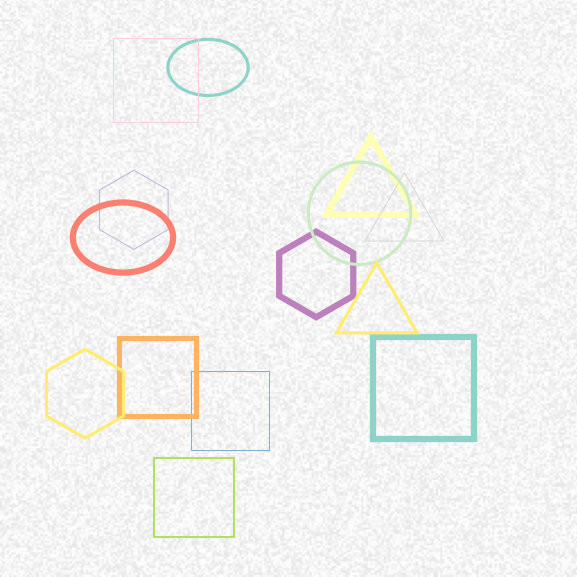[{"shape": "square", "thickness": 3, "radius": 0.44, "center": [0.733, 0.327]}, {"shape": "oval", "thickness": 1.5, "radius": 0.35, "center": [0.36, 0.882]}, {"shape": "triangle", "thickness": 3, "radius": 0.45, "center": [0.643, 0.672]}, {"shape": "hexagon", "thickness": 0.5, "radius": 0.34, "center": [0.232, 0.636]}, {"shape": "oval", "thickness": 3, "radius": 0.43, "center": [0.213, 0.588]}, {"shape": "square", "thickness": 0.5, "radius": 0.34, "center": [0.398, 0.289]}, {"shape": "square", "thickness": 2.5, "radius": 0.34, "center": [0.273, 0.346]}, {"shape": "square", "thickness": 1, "radius": 0.34, "center": [0.336, 0.138]}, {"shape": "square", "thickness": 0.5, "radius": 0.37, "center": [0.269, 0.861]}, {"shape": "triangle", "thickness": 0.5, "radius": 0.4, "center": [0.7, 0.621]}, {"shape": "hexagon", "thickness": 3, "radius": 0.37, "center": [0.548, 0.524]}, {"shape": "circle", "thickness": 1.5, "radius": 0.44, "center": [0.623, 0.63]}, {"shape": "hexagon", "thickness": 1.5, "radius": 0.39, "center": [0.147, 0.317]}, {"shape": "triangle", "thickness": 1.5, "radius": 0.4, "center": [0.652, 0.463]}]